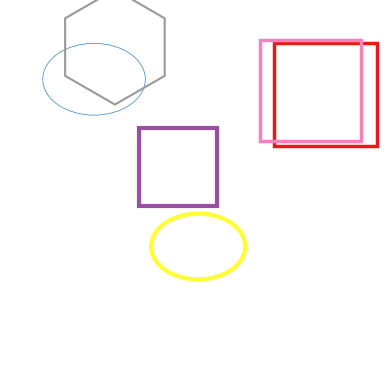[{"shape": "square", "thickness": 2.5, "radius": 0.67, "center": [0.845, 0.756]}, {"shape": "oval", "thickness": 0.5, "radius": 0.67, "center": [0.244, 0.794]}, {"shape": "square", "thickness": 3, "radius": 0.5, "center": [0.462, 0.566]}, {"shape": "oval", "thickness": 3, "radius": 0.61, "center": [0.515, 0.36]}, {"shape": "square", "thickness": 2.5, "radius": 0.65, "center": [0.806, 0.765]}, {"shape": "hexagon", "thickness": 1.5, "radius": 0.75, "center": [0.299, 0.878]}]